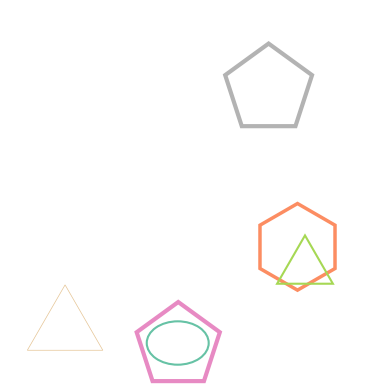[{"shape": "oval", "thickness": 1.5, "radius": 0.4, "center": [0.462, 0.109]}, {"shape": "hexagon", "thickness": 2.5, "radius": 0.56, "center": [0.773, 0.359]}, {"shape": "pentagon", "thickness": 3, "radius": 0.57, "center": [0.463, 0.102]}, {"shape": "triangle", "thickness": 1.5, "radius": 0.42, "center": [0.792, 0.305]}, {"shape": "triangle", "thickness": 0.5, "radius": 0.57, "center": [0.169, 0.147]}, {"shape": "pentagon", "thickness": 3, "radius": 0.59, "center": [0.698, 0.768]}]